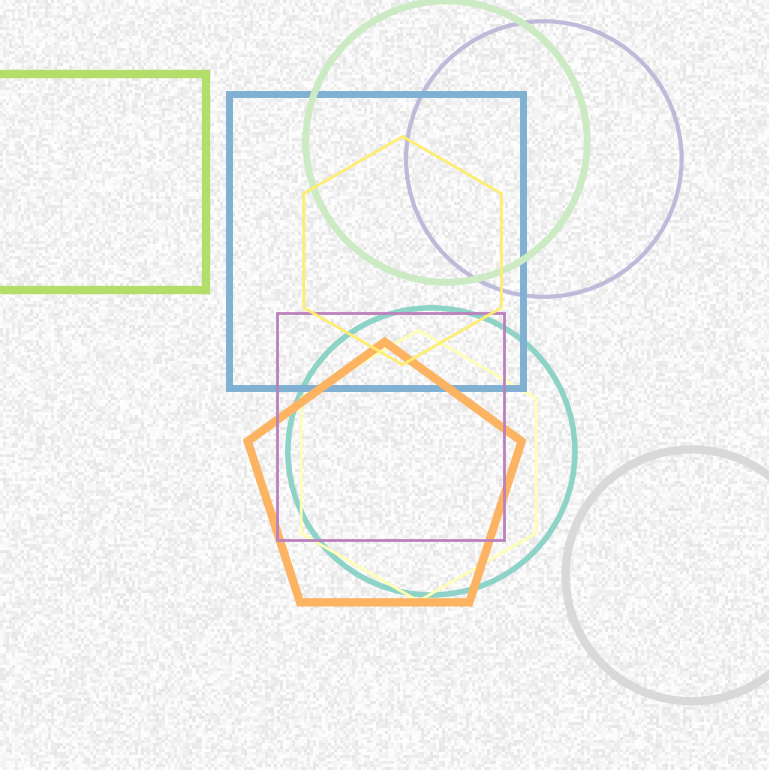[{"shape": "circle", "thickness": 2, "radius": 0.93, "center": [0.56, 0.414]}, {"shape": "hexagon", "thickness": 1, "radius": 0.88, "center": [0.544, 0.395]}, {"shape": "circle", "thickness": 1.5, "radius": 0.89, "center": [0.706, 0.793]}, {"shape": "square", "thickness": 2.5, "radius": 0.96, "center": [0.488, 0.687]}, {"shape": "pentagon", "thickness": 3, "radius": 0.94, "center": [0.5, 0.369]}, {"shape": "square", "thickness": 3, "radius": 0.7, "center": [0.127, 0.763]}, {"shape": "circle", "thickness": 3, "radius": 0.82, "center": [0.898, 0.253]}, {"shape": "square", "thickness": 1, "radius": 0.74, "center": [0.507, 0.446]}, {"shape": "circle", "thickness": 2.5, "radius": 0.91, "center": [0.58, 0.816]}, {"shape": "hexagon", "thickness": 1, "radius": 0.74, "center": [0.523, 0.675]}]